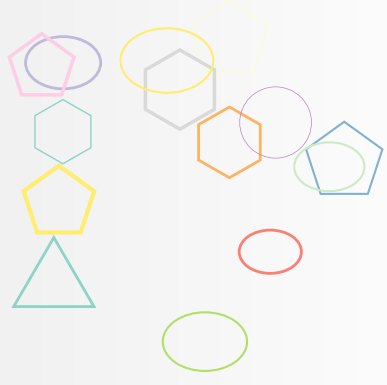[{"shape": "triangle", "thickness": 2, "radius": 0.6, "center": [0.139, 0.263]}, {"shape": "hexagon", "thickness": 1, "radius": 0.42, "center": [0.162, 0.658]}, {"shape": "pentagon", "thickness": 0.5, "radius": 0.52, "center": [0.592, 0.897]}, {"shape": "oval", "thickness": 2, "radius": 0.48, "center": [0.163, 0.837]}, {"shape": "oval", "thickness": 2, "radius": 0.4, "center": [0.698, 0.346]}, {"shape": "pentagon", "thickness": 1.5, "radius": 0.52, "center": [0.888, 0.58]}, {"shape": "hexagon", "thickness": 2, "radius": 0.46, "center": [0.592, 0.63]}, {"shape": "oval", "thickness": 1.5, "radius": 0.54, "center": [0.529, 0.113]}, {"shape": "pentagon", "thickness": 2.5, "radius": 0.44, "center": [0.108, 0.825]}, {"shape": "hexagon", "thickness": 2.5, "radius": 0.51, "center": [0.464, 0.767]}, {"shape": "circle", "thickness": 0.5, "radius": 0.46, "center": [0.711, 0.682]}, {"shape": "oval", "thickness": 1.5, "radius": 0.45, "center": [0.85, 0.567]}, {"shape": "oval", "thickness": 1.5, "radius": 0.6, "center": [0.431, 0.843]}, {"shape": "pentagon", "thickness": 3, "radius": 0.48, "center": [0.152, 0.474]}]